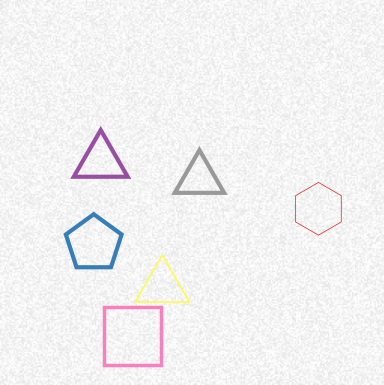[{"shape": "hexagon", "thickness": 0.5, "radius": 0.34, "center": [0.827, 0.458]}, {"shape": "pentagon", "thickness": 3, "radius": 0.38, "center": [0.243, 0.367]}, {"shape": "triangle", "thickness": 3, "radius": 0.4, "center": [0.262, 0.581]}, {"shape": "triangle", "thickness": 1, "radius": 0.41, "center": [0.421, 0.256]}, {"shape": "square", "thickness": 2.5, "radius": 0.37, "center": [0.345, 0.127]}, {"shape": "triangle", "thickness": 3, "radius": 0.37, "center": [0.518, 0.536]}]